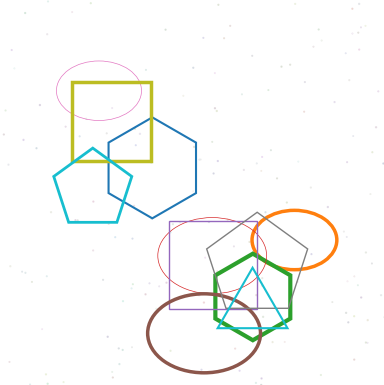[{"shape": "hexagon", "thickness": 1.5, "radius": 0.66, "center": [0.396, 0.564]}, {"shape": "oval", "thickness": 2.5, "radius": 0.55, "center": [0.765, 0.377]}, {"shape": "hexagon", "thickness": 3, "radius": 0.56, "center": [0.657, 0.229]}, {"shape": "oval", "thickness": 0.5, "radius": 0.71, "center": [0.551, 0.336]}, {"shape": "square", "thickness": 1, "radius": 0.57, "center": [0.554, 0.312]}, {"shape": "oval", "thickness": 2.5, "radius": 0.73, "center": [0.53, 0.134]}, {"shape": "oval", "thickness": 0.5, "radius": 0.55, "center": [0.257, 0.764]}, {"shape": "pentagon", "thickness": 1, "radius": 0.69, "center": [0.668, 0.311]}, {"shape": "square", "thickness": 2.5, "radius": 0.52, "center": [0.29, 0.684]}, {"shape": "pentagon", "thickness": 2, "radius": 0.53, "center": [0.241, 0.509]}, {"shape": "triangle", "thickness": 1.5, "radius": 0.52, "center": [0.656, 0.2]}]